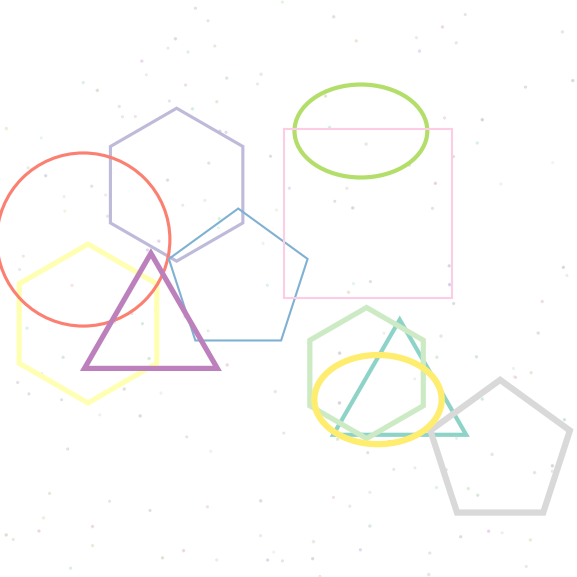[{"shape": "triangle", "thickness": 2, "radius": 0.66, "center": [0.692, 0.313]}, {"shape": "hexagon", "thickness": 2.5, "radius": 0.69, "center": [0.152, 0.439]}, {"shape": "hexagon", "thickness": 1.5, "radius": 0.66, "center": [0.306, 0.679]}, {"shape": "circle", "thickness": 1.5, "radius": 0.75, "center": [0.144, 0.584]}, {"shape": "pentagon", "thickness": 1, "radius": 0.63, "center": [0.413, 0.512]}, {"shape": "oval", "thickness": 2, "radius": 0.58, "center": [0.625, 0.772]}, {"shape": "square", "thickness": 1, "radius": 0.73, "center": [0.638, 0.63]}, {"shape": "pentagon", "thickness": 3, "radius": 0.63, "center": [0.866, 0.214]}, {"shape": "triangle", "thickness": 2.5, "radius": 0.66, "center": [0.261, 0.428]}, {"shape": "hexagon", "thickness": 2.5, "radius": 0.57, "center": [0.635, 0.353]}, {"shape": "oval", "thickness": 3, "radius": 0.55, "center": [0.655, 0.307]}]